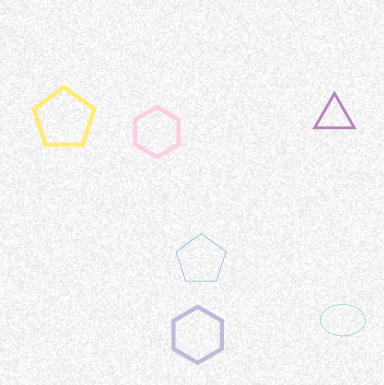[{"shape": "oval", "thickness": 0.5, "radius": 0.29, "center": [0.891, 0.168]}, {"shape": "hexagon", "thickness": 3, "radius": 0.36, "center": [0.514, 0.13]}, {"shape": "pentagon", "thickness": 0.5, "radius": 0.34, "center": [0.522, 0.325]}, {"shape": "hexagon", "thickness": 3, "radius": 0.33, "center": [0.408, 0.657]}, {"shape": "triangle", "thickness": 2, "radius": 0.3, "center": [0.869, 0.698]}, {"shape": "pentagon", "thickness": 3, "radius": 0.41, "center": [0.166, 0.691]}]